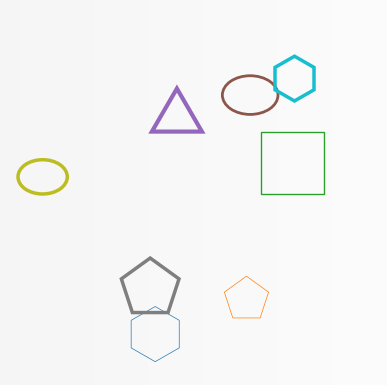[{"shape": "hexagon", "thickness": 0.5, "radius": 0.36, "center": [0.401, 0.132]}, {"shape": "pentagon", "thickness": 0.5, "radius": 0.3, "center": [0.636, 0.223]}, {"shape": "square", "thickness": 1, "radius": 0.4, "center": [0.755, 0.577]}, {"shape": "triangle", "thickness": 3, "radius": 0.37, "center": [0.457, 0.695]}, {"shape": "oval", "thickness": 2, "radius": 0.36, "center": [0.646, 0.753]}, {"shape": "pentagon", "thickness": 2.5, "radius": 0.39, "center": [0.388, 0.251]}, {"shape": "oval", "thickness": 2.5, "radius": 0.32, "center": [0.11, 0.541]}, {"shape": "hexagon", "thickness": 2.5, "radius": 0.29, "center": [0.76, 0.796]}]